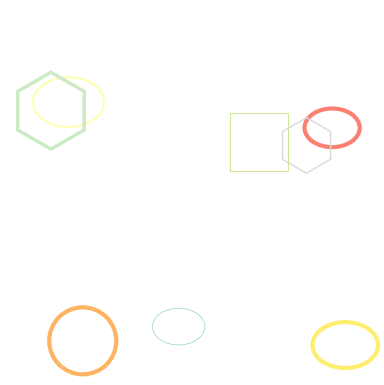[{"shape": "oval", "thickness": 0.5, "radius": 0.34, "center": [0.464, 0.152]}, {"shape": "oval", "thickness": 1.5, "radius": 0.46, "center": [0.178, 0.735]}, {"shape": "oval", "thickness": 3, "radius": 0.36, "center": [0.863, 0.668]}, {"shape": "circle", "thickness": 3, "radius": 0.44, "center": [0.215, 0.115]}, {"shape": "square", "thickness": 0.5, "radius": 0.38, "center": [0.674, 0.63]}, {"shape": "hexagon", "thickness": 1, "radius": 0.36, "center": [0.796, 0.622]}, {"shape": "hexagon", "thickness": 2.5, "radius": 0.5, "center": [0.132, 0.712]}, {"shape": "oval", "thickness": 3, "radius": 0.43, "center": [0.897, 0.104]}]